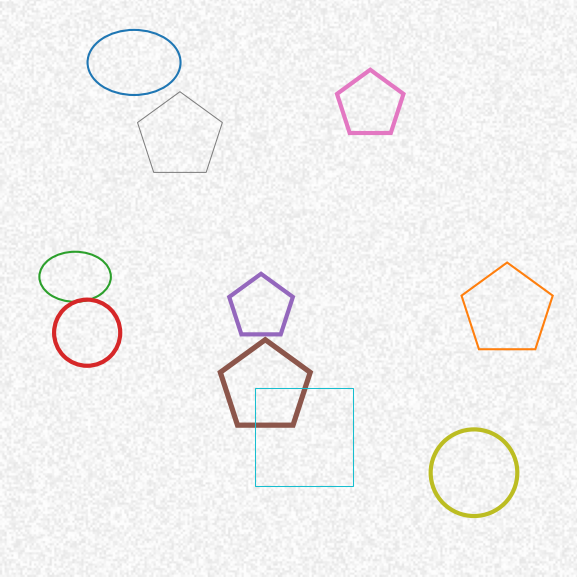[{"shape": "oval", "thickness": 1, "radius": 0.4, "center": [0.232, 0.891]}, {"shape": "pentagon", "thickness": 1, "radius": 0.42, "center": [0.878, 0.462]}, {"shape": "oval", "thickness": 1, "radius": 0.31, "center": [0.13, 0.52]}, {"shape": "circle", "thickness": 2, "radius": 0.29, "center": [0.151, 0.423]}, {"shape": "pentagon", "thickness": 2, "radius": 0.29, "center": [0.452, 0.467]}, {"shape": "pentagon", "thickness": 2.5, "radius": 0.41, "center": [0.459, 0.329]}, {"shape": "pentagon", "thickness": 2, "radius": 0.3, "center": [0.641, 0.818]}, {"shape": "pentagon", "thickness": 0.5, "radius": 0.39, "center": [0.312, 0.763]}, {"shape": "circle", "thickness": 2, "radius": 0.38, "center": [0.821, 0.181]}, {"shape": "square", "thickness": 0.5, "radius": 0.43, "center": [0.527, 0.242]}]